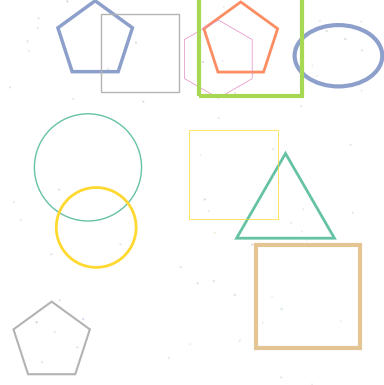[{"shape": "circle", "thickness": 1, "radius": 0.7, "center": [0.229, 0.565]}, {"shape": "triangle", "thickness": 2, "radius": 0.73, "center": [0.742, 0.455]}, {"shape": "pentagon", "thickness": 2, "radius": 0.5, "center": [0.625, 0.894]}, {"shape": "pentagon", "thickness": 2.5, "radius": 0.51, "center": [0.247, 0.896]}, {"shape": "oval", "thickness": 3, "radius": 0.57, "center": [0.879, 0.855]}, {"shape": "hexagon", "thickness": 0.5, "radius": 0.51, "center": [0.567, 0.847]}, {"shape": "square", "thickness": 3, "radius": 0.67, "center": [0.651, 0.884]}, {"shape": "circle", "thickness": 2, "radius": 0.52, "center": [0.25, 0.409]}, {"shape": "square", "thickness": 0.5, "radius": 0.58, "center": [0.607, 0.547]}, {"shape": "square", "thickness": 3, "radius": 0.67, "center": [0.801, 0.23]}, {"shape": "square", "thickness": 1, "radius": 0.5, "center": [0.364, 0.862]}, {"shape": "pentagon", "thickness": 1.5, "radius": 0.52, "center": [0.134, 0.112]}]